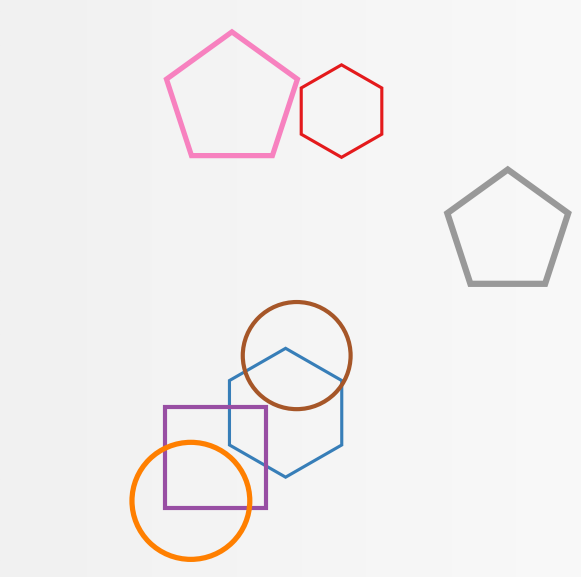[{"shape": "hexagon", "thickness": 1.5, "radius": 0.4, "center": [0.588, 0.807]}, {"shape": "hexagon", "thickness": 1.5, "radius": 0.56, "center": [0.491, 0.284]}, {"shape": "square", "thickness": 2, "radius": 0.44, "center": [0.371, 0.207]}, {"shape": "circle", "thickness": 2.5, "radius": 0.51, "center": [0.328, 0.132]}, {"shape": "circle", "thickness": 2, "radius": 0.46, "center": [0.51, 0.383]}, {"shape": "pentagon", "thickness": 2.5, "radius": 0.59, "center": [0.399, 0.825]}, {"shape": "pentagon", "thickness": 3, "radius": 0.55, "center": [0.874, 0.596]}]